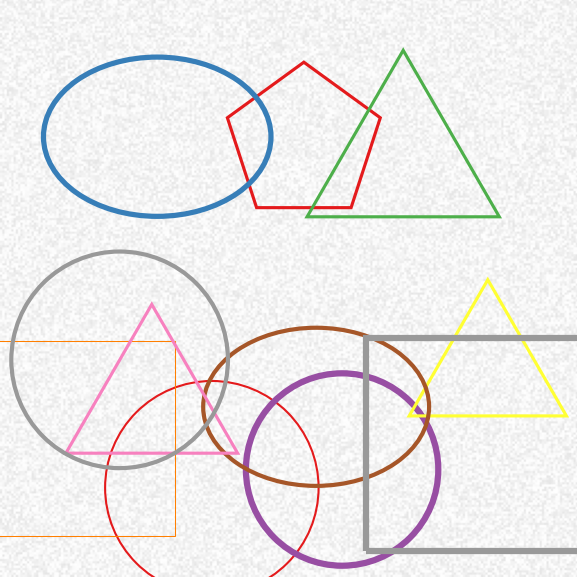[{"shape": "pentagon", "thickness": 1.5, "radius": 0.7, "center": [0.526, 0.752]}, {"shape": "circle", "thickness": 1, "radius": 0.92, "center": [0.367, 0.155]}, {"shape": "oval", "thickness": 2.5, "radius": 0.98, "center": [0.272, 0.762]}, {"shape": "triangle", "thickness": 1.5, "radius": 0.96, "center": [0.698, 0.72]}, {"shape": "circle", "thickness": 3, "radius": 0.83, "center": [0.592, 0.186]}, {"shape": "square", "thickness": 0.5, "radius": 0.85, "center": [0.135, 0.239]}, {"shape": "triangle", "thickness": 1.5, "radius": 0.79, "center": [0.845, 0.358]}, {"shape": "oval", "thickness": 2, "radius": 0.98, "center": [0.547, 0.295]}, {"shape": "triangle", "thickness": 1.5, "radius": 0.86, "center": [0.263, 0.3]}, {"shape": "square", "thickness": 3, "radius": 0.92, "center": [0.819, 0.23]}, {"shape": "circle", "thickness": 2, "radius": 0.94, "center": [0.207, 0.376]}]